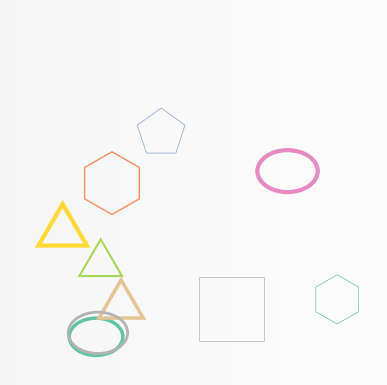[{"shape": "oval", "thickness": 2.5, "radius": 0.35, "center": [0.248, 0.125]}, {"shape": "hexagon", "thickness": 0.5, "radius": 0.32, "center": [0.87, 0.222]}, {"shape": "hexagon", "thickness": 1, "radius": 0.41, "center": [0.289, 0.524]}, {"shape": "pentagon", "thickness": 0.5, "radius": 0.32, "center": [0.416, 0.655]}, {"shape": "oval", "thickness": 3, "radius": 0.39, "center": [0.742, 0.556]}, {"shape": "triangle", "thickness": 1.5, "radius": 0.32, "center": [0.26, 0.315]}, {"shape": "triangle", "thickness": 3, "radius": 0.36, "center": [0.162, 0.398]}, {"shape": "triangle", "thickness": 2.5, "radius": 0.33, "center": [0.313, 0.207]}, {"shape": "square", "thickness": 0.5, "radius": 0.42, "center": [0.598, 0.198]}, {"shape": "oval", "thickness": 2, "radius": 0.38, "center": [0.253, 0.136]}]